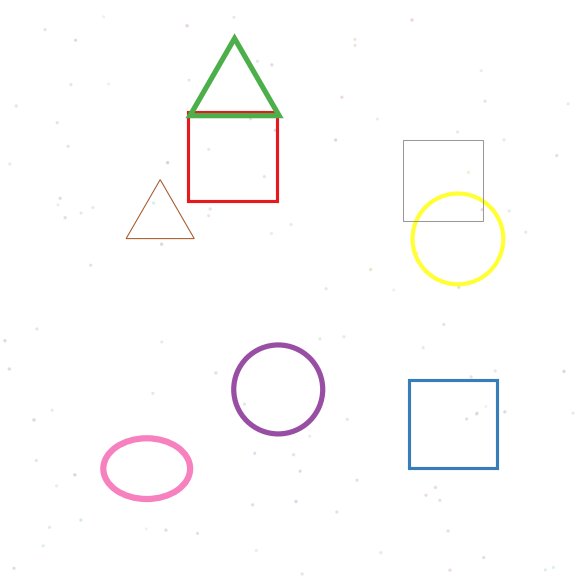[{"shape": "square", "thickness": 1.5, "radius": 0.39, "center": [0.402, 0.728]}, {"shape": "square", "thickness": 1.5, "radius": 0.38, "center": [0.784, 0.265]}, {"shape": "triangle", "thickness": 2.5, "radius": 0.45, "center": [0.406, 0.843]}, {"shape": "circle", "thickness": 2.5, "radius": 0.39, "center": [0.482, 0.325]}, {"shape": "circle", "thickness": 2, "radius": 0.39, "center": [0.793, 0.585]}, {"shape": "triangle", "thickness": 0.5, "radius": 0.34, "center": [0.277, 0.62]}, {"shape": "oval", "thickness": 3, "radius": 0.38, "center": [0.254, 0.188]}, {"shape": "square", "thickness": 0.5, "radius": 0.35, "center": [0.767, 0.687]}]